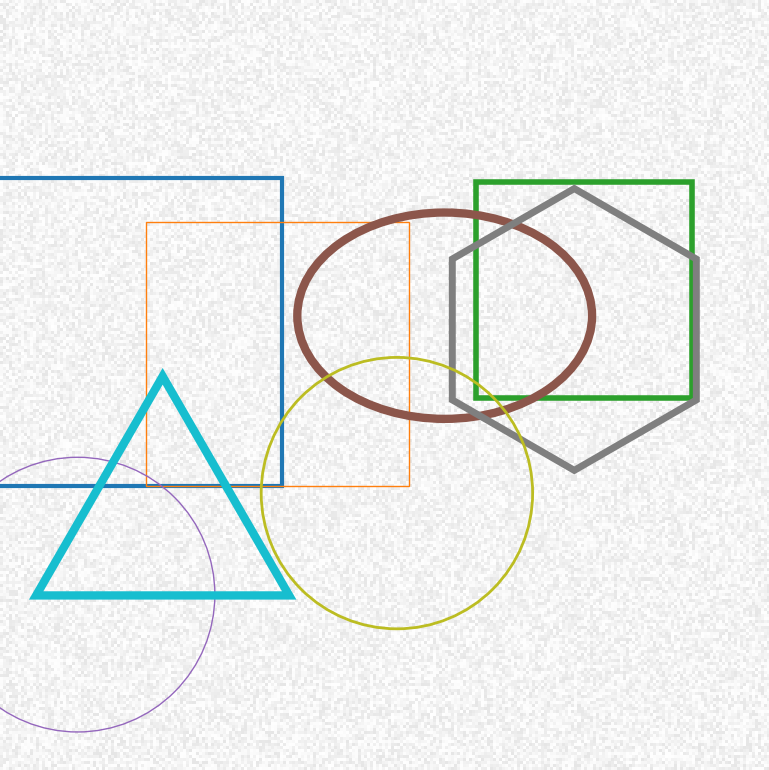[{"shape": "square", "thickness": 1.5, "radius": 1.0, "center": [0.166, 0.569]}, {"shape": "square", "thickness": 0.5, "radius": 0.86, "center": [0.361, 0.54]}, {"shape": "square", "thickness": 2, "radius": 0.7, "center": [0.759, 0.623]}, {"shape": "circle", "thickness": 0.5, "radius": 0.89, "center": [0.101, 0.228]}, {"shape": "oval", "thickness": 3, "radius": 0.96, "center": [0.578, 0.59]}, {"shape": "hexagon", "thickness": 2.5, "radius": 0.91, "center": [0.746, 0.572]}, {"shape": "circle", "thickness": 1, "radius": 0.88, "center": [0.515, 0.36]}, {"shape": "triangle", "thickness": 3, "radius": 0.95, "center": [0.211, 0.322]}]